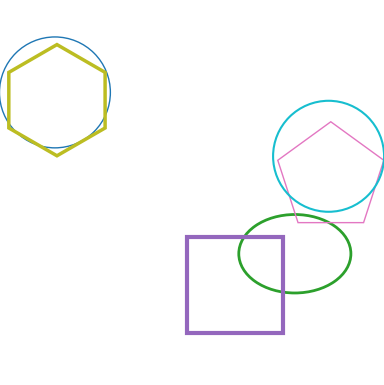[{"shape": "circle", "thickness": 1, "radius": 0.72, "center": [0.143, 0.76]}, {"shape": "oval", "thickness": 2, "radius": 0.73, "center": [0.766, 0.341]}, {"shape": "square", "thickness": 3, "radius": 0.62, "center": [0.609, 0.259]}, {"shape": "pentagon", "thickness": 1, "radius": 0.72, "center": [0.859, 0.539]}, {"shape": "hexagon", "thickness": 2.5, "radius": 0.72, "center": [0.148, 0.74]}, {"shape": "circle", "thickness": 1.5, "radius": 0.72, "center": [0.853, 0.594]}]